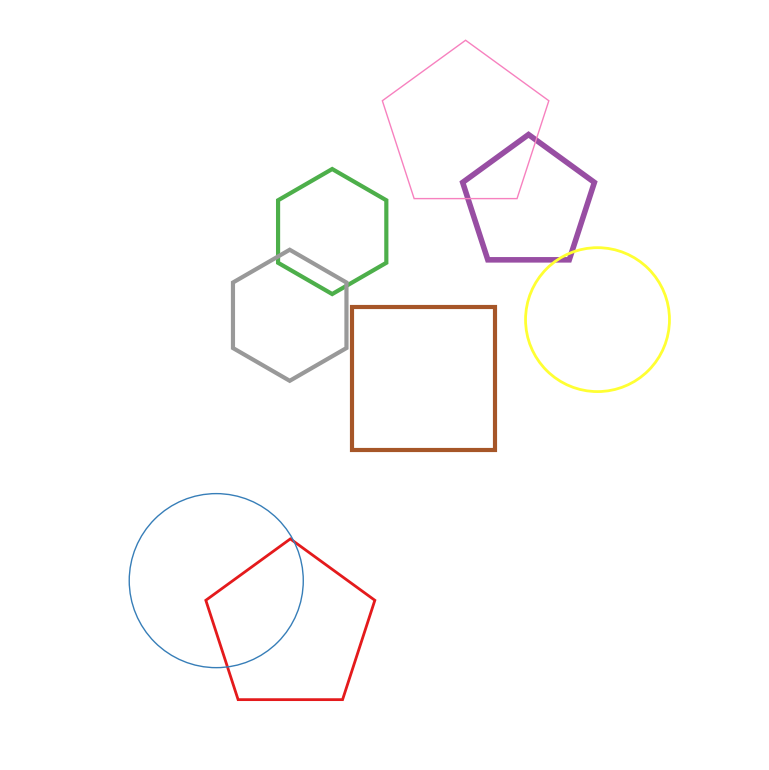[{"shape": "pentagon", "thickness": 1, "radius": 0.58, "center": [0.377, 0.185]}, {"shape": "circle", "thickness": 0.5, "radius": 0.57, "center": [0.281, 0.246]}, {"shape": "hexagon", "thickness": 1.5, "radius": 0.41, "center": [0.431, 0.699]}, {"shape": "pentagon", "thickness": 2, "radius": 0.45, "center": [0.686, 0.735]}, {"shape": "circle", "thickness": 1, "radius": 0.47, "center": [0.776, 0.585]}, {"shape": "square", "thickness": 1.5, "radius": 0.46, "center": [0.55, 0.509]}, {"shape": "pentagon", "thickness": 0.5, "radius": 0.57, "center": [0.605, 0.834]}, {"shape": "hexagon", "thickness": 1.5, "radius": 0.43, "center": [0.376, 0.591]}]